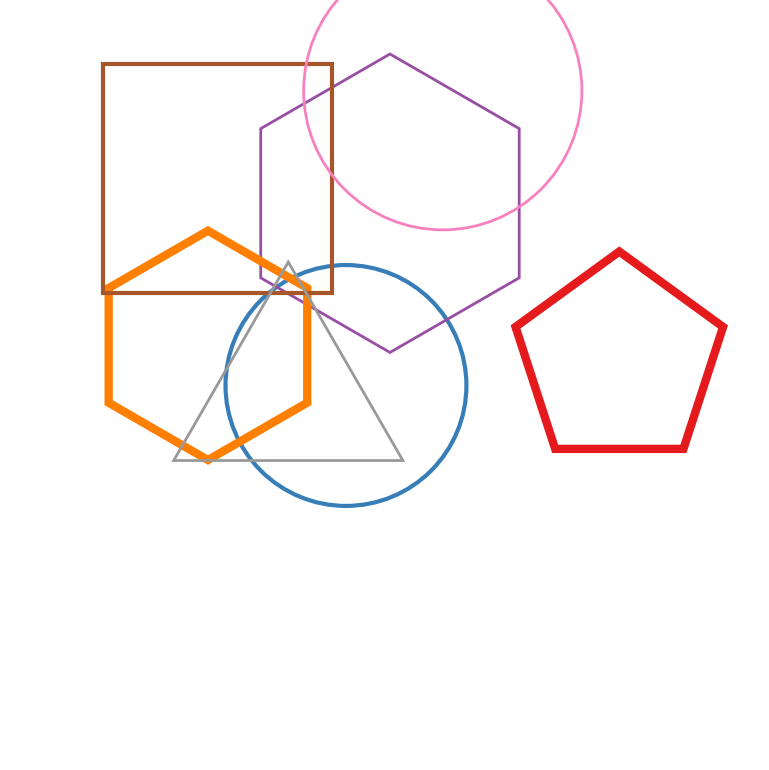[{"shape": "pentagon", "thickness": 3, "radius": 0.71, "center": [0.804, 0.532]}, {"shape": "circle", "thickness": 1.5, "radius": 0.78, "center": [0.449, 0.499]}, {"shape": "hexagon", "thickness": 1, "radius": 0.97, "center": [0.506, 0.736]}, {"shape": "hexagon", "thickness": 3, "radius": 0.74, "center": [0.27, 0.551]}, {"shape": "square", "thickness": 1.5, "radius": 0.74, "center": [0.283, 0.768]}, {"shape": "circle", "thickness": 1, "radius": 0.9, "center": [0.575, 0.882]}, {"shape": "triangle", "thickness": 1, "radius": 0.86, "center": [0.374, 0.488]}]